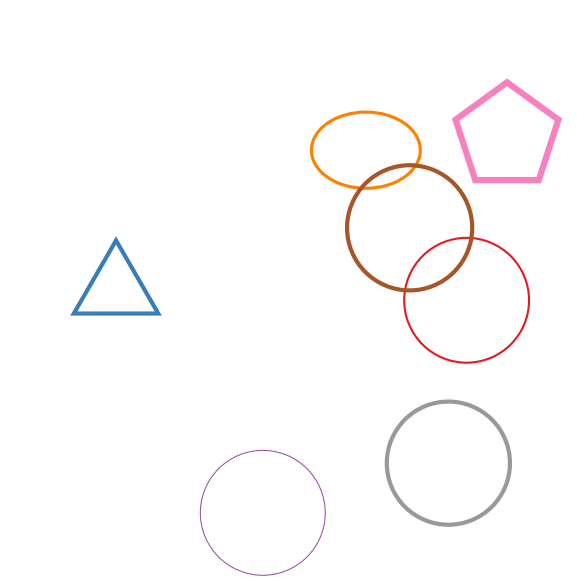[{"shape": "circle", "thickness": 1, "radius": 0.54, "center": [0.808, 0.479]}, {"shape": "triangle", "thickness": 2, "radius": 0.42, "center": [0.201, 0.498]}, {"shape": "circle", "thickness": 0.5, "radius": 0.54, "center": [0.455, 0.111]}, {"shape": "oval", "thickness": 1.5, "radius": 0.47, "center": [0.634, 0.739]}, {"shape": "circle", "thickness": 2, "radius": 0.54, "center": [0.709, 0.605]}, {"shape": "pentagon", "thickness": 3, "radius": 0.47, "center": [0.878, 0.763]}, {"shape": "circle", "thickness": 2, "radius": 0.53, "center": [0.776, 0.197]}]